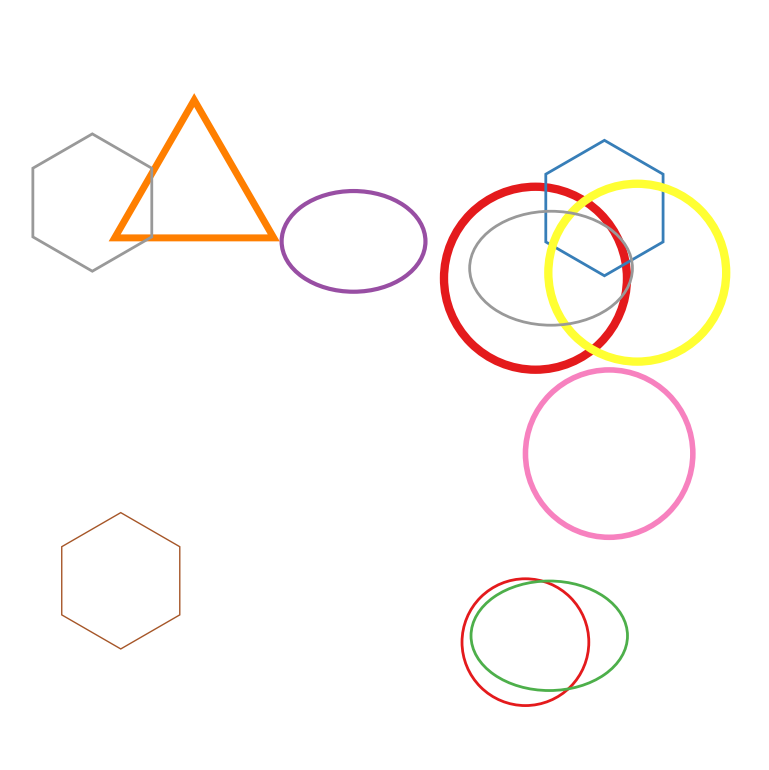[{"shape": "circle", "thickness": 3, "radius": 0.59, "center": [0.695, 0.639]}, {"shape": "circle", "thickness": 1, "radius": 0.41, "center": [0.682, 0.166]}, {"shape": "hexagon", "thickness": 1, "radius": 0.44, "center": [0.785, 0.73]}, {"shape": "oval", "thickness": 1, "radius": 0.51, "center": [0.713, 0.174]}, {"shape": "oval", "thickness": 1.5, "radius": 0.47, "center": [0.459, 0.687]}, {"shape": "triangle", "thickness": 2.5, "radius": 0.6, "center": [0.252, 0.751]}, {"shape": "circle", "thickness": 3, "radius": 0.58, "center": [0.828, 0.646]}, {"shape": "hexagon", "thickness": 0.5, "radius": 0.44, "center": [0.157, 0.246]}, {"shape": "circle", "thickness": 2, "radius": 0.54, "center": [0.791, 0.411]}, {"shape": "hexagon", "thickness": 1, "radius": 0.45, "center": [0.12, 0.737]}, {"shape": "oval", "thickness": 1, "radius": 0.53, "center": [0.716, 0.652]}]